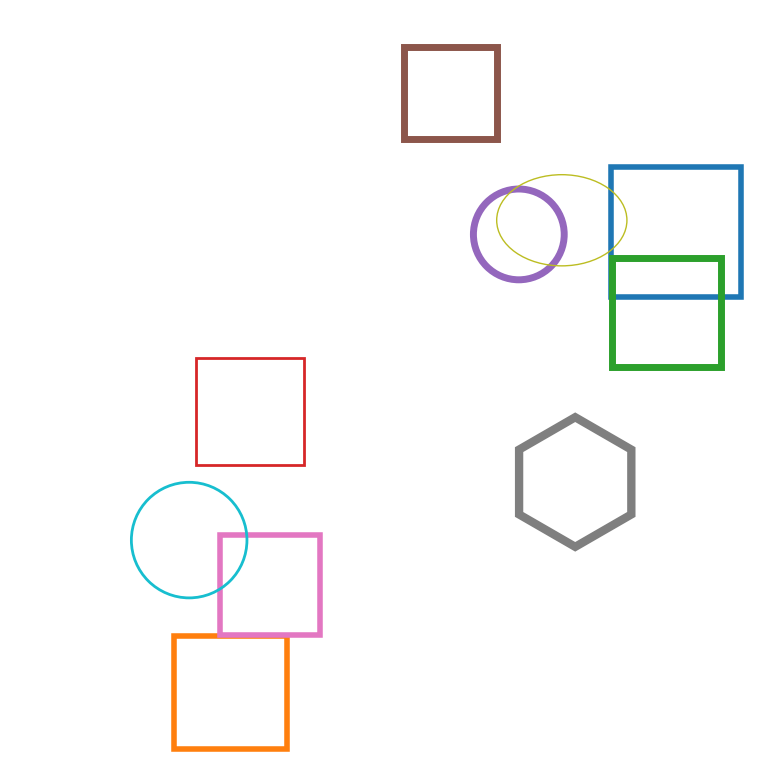[{"shape": "square", "thickness": 2, "radius": 0.42, "center": [0.877, 0.699]}, {"shape": "square", "thickness": 2, "radius": 0.37, "center": [0.299, 0.101]}, {"shape": "square", "thickness": 2.5, "radius": 0.35, "center": [0.866, 0.594]}, {"shape": "square", "thickness": 1, "radius": 0.35, "center": [0.325, 0.465]}, {"shape": "circle", "thickness": 2.5, "radius": 0.29, "center": [0.674, 0.696]}, {"shape": "square", "thickness": 2.5, "radius": 0.3, "center": [0.585, 0.879]}, {"shape": "square", "thickness": 2, "radius": 0.32, "center": [0.351, 0.24]}, {"shape": "hexagon", "thickness": 3, "radius": 0.42, "center": [0.747, 0.374]}, {"shape": "oval", "thickness": 0.5, "radius": 0.42, "center": [0.73, 0.714]}, {"shape": "circle", "thickness": 1, "radius": 0.38, "center": [0.246, 0.299]}]